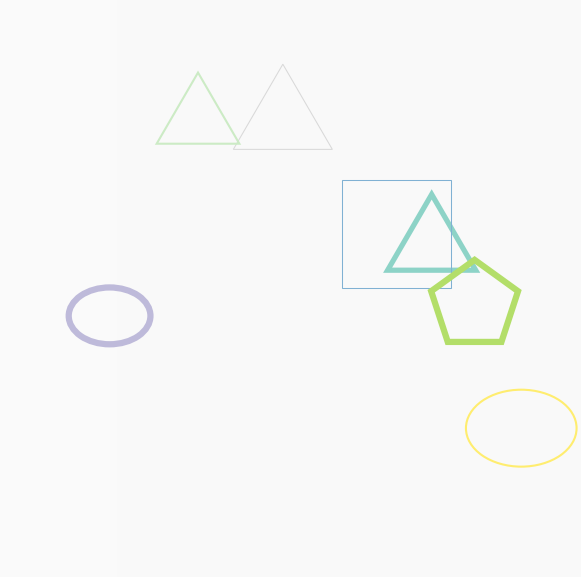[{"shape": "triangle", "thickness": 2.5, "radius": 0.44, "center": [0.743, 0.575]}, {"shape": "oval", "thickness": 3, "radius": 0.35, "center": [0.189, 0.452]}, {"shape": "square", "thickness": 0.5, "radius": 0.47, "center": [0.683, 0.594]}, {"shape": "pentagon", "thickness": 3, "radius": 0.39, "center": [0.817, 0.471]}, {"shape": "triangle", "thickness": 0.5, "radius": 0.49, "center": [0.487, 0.79]}, {"shape": "triangle", "thickness": 1, "radius": 0.41, "center": [0.341, 0.791]}, {"shape": "oval", "thickness": 1, "radius": 0.48, "center": [0.897, 0.258]}]